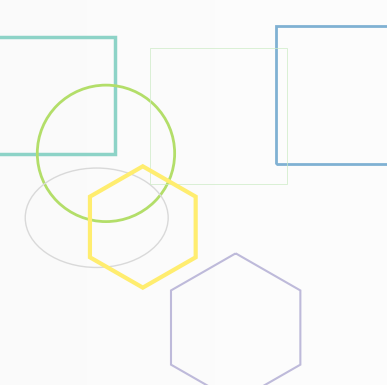[{"shape": "square", "thickness": 2.5, "radius": 0.76, "center": [0.145, 0.752]}, {"shape": "hexagon", "thickness": 1.5, "radius": 0.96, "center": [0.608, 0.149]}, {"shape": "square", "thickness": 2, "radius": 0.9, "center": [0.893, 0.752]}, {"shape": "circle", "thickness": 2, "radius": 0.89, "center": [0.273, 0.602]}, {"shape": "oval", "thickness": 1, "radius": 0.92, "center": [0.25, 0.434]}, {"shape": "square", "thickness": 0.5, "radius": 0.88, "center": [0.564, 0.7]}, {"shape": "hexagon", "thickness": 3, "radius": 0.79, "center": [0.369, 0.41]}]